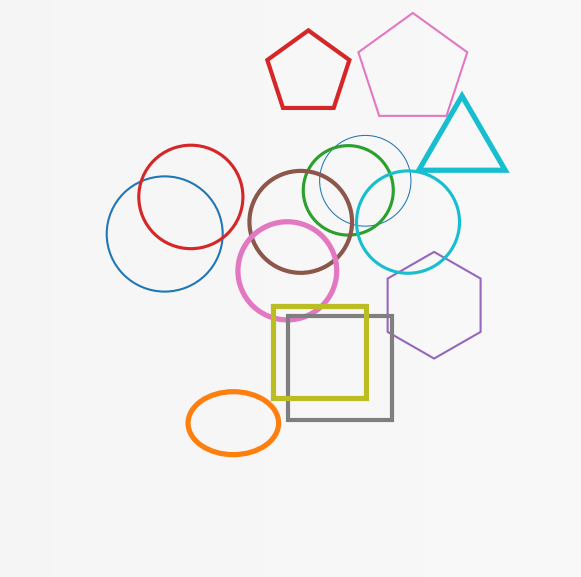[{"shape": "circle", "thickness": 1, "radius": 0.5, "center": [0.283, 0.594]}, {"shape": "circle", "thickness": 0.5, "radius": 0.39, "center": [0.628, 0.686]}, {"shape": "oval", "thickness": 2.5, "radius": 0.39, "center": [0.401, 0.266]}, {"shape": "circle", "thickness": 1.5, "radius": 0.39, "center": [0.599, 0.67]}, {"shape": "pentagon", "thickness": 2, "radius": 0.37, "center": [0.531, 0.872]}, {"shape": "circle", "thickness": 1.5, "radius": 0.45, "center": [0.328, 0.658]}, {"shape": "hexagon", "thickness": 1, "radius": 0.46, "center": [0.747, 0.471]}, {"shape": "circle", "thickness": 2, "radius": 0.44, "center": [0.517, 0.615]}, {"shape": "pentagon", "thickness": 1, "radius": 0.49, "center": [0.71, 0.878]}, {"shape": "circle", "thickness": 2.5, "radius": 0.42, "center": [0.494, 0.53]}, {"shape": "square", "thickness": 2, "radius": 0.45, "center": [0.585, 0.362]}, {"shape": "square", "thickness": 2.5, "radius": 0.4, "center": [0.55, 0.39]}, {"shape": "circle", "thickness": 1.5, "radius": 0.44, "center": [0.702, 0.615]}, {"shape": "triangle", "thickness": 2.5, "radius": 0.43, "center": [0.795, 0.747]}]